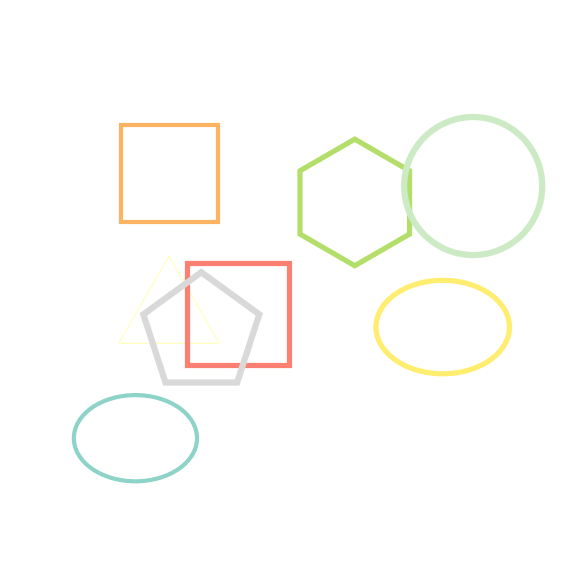[{"shape": "oval", "thickness": 2, "radius": 0.53, "center": [0.235, 0.24]}, {"shape": "triangle", "thickness": 0.5, "radius": 0.5, "center": [0.293, 0.455]}, {"shape": "square", "thickness": 2.5, "radius": 0.44, "center": [0.412, 0.456]}, {"shape": "square", "thickness": 2, "radius": 0.42, "center": [0.294, 0.699]}, {"shape": "hexagon", "thickness": 2.5, "radius": 0.55, "center": [0.614, 0.649]}, {"shape": "pentagon", "thickness": 3, "radius": 0.53, "center": [0.349, 0.422]}, {"shape": "circle", "thickness": 3, "radius": 0.6, "center": [0.819, 0.677]}, {"shape": "oval", "thickness": 2.5, "radius": 0.58, "center": [0.767, 0.433]}]